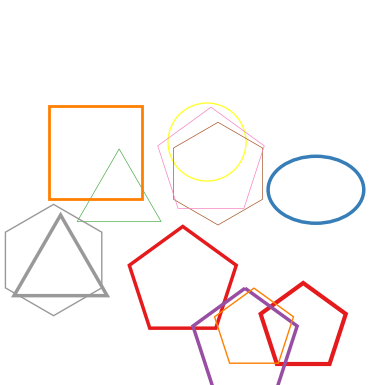[{"shape": "pentagon", "thickness": 3, "radius": 0.58, "center": [0.788, 0.149]}, {"shape": "pentagon", "thickness": 2.5, "radius": 0.73, "center": [0.475, 0.266]}, {"shape": "oval", "thickness": 2.5, "radius": 0.62, "center": [0.821, 0.507]}, {"shape": "triangle", "thickness": 0.5, "radius": 0.63, "center": [0.309, 0.487]}, {"shape": "pentagon", "thickness": 2.5, "radius": 0.71, "center": [0.636, 0.109]}, {"shape": "pentagon", "thickness": 1, "radius": 0.54, "center": [0.66, 0.144]}, {"shape": "square", "thickness": 2, "radius": 0.61, "center": [0.249, 0.604]}, {"shape": "circle", "thickness": 1, "radius": 0.51, "center": [0.538, 0.631]}, {"shape": "hexagon", "thickness": 0.5, "radius": 0.67, "center": [0.566, 0.549]}, {"shape": "pentagon", "thickness": 0.5, "radius": 0.73, "center": [0.548, 0.576]}, {"shape": "hexagon", "thickness": 1, "radius": 0.72, "center": [0.139, 0.325]}, {"shape": "triangle", "thickness": 2.5, "radius": 0.7, "center": [0.157, 0.302]}]